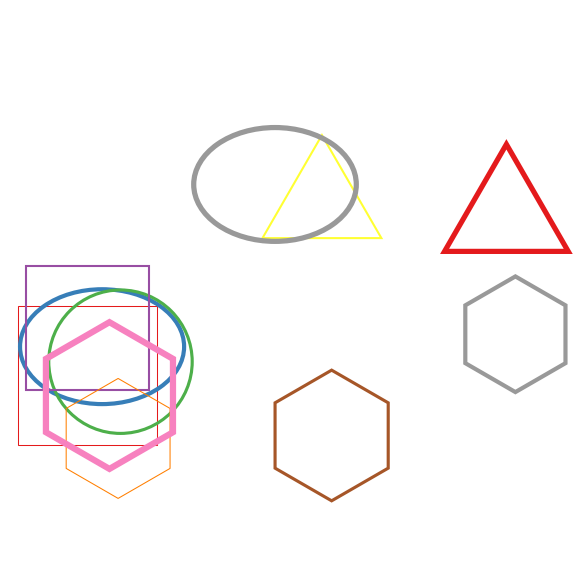[{"shape": "square", "thickness": 0.5, "radius": 0.6, "center": [0.151, 0.348]}, {"shape": "triangle", "thickness": 2.5, "radius": 0.62, "center": [0.877, 0.626]}, {"shape": "oval", "thickness": 2, "radius": 0.71, "center": [0.177, 0.399]}, {"shape": "circle", "thickness": 1.5, "radius": 0.62, "center": [0.209, 0.373]}, {"shape": "square", "thickness": 1, "radius": 0.53, "center": [0.151, 0.431]}, {"shape": "hexagon", "thickness": 0.5, "radius": 0.52, "center": [0.205, 0.24]}, {"shape": "triangle", "thickness": 1, "radius": 0.59, "center": [0.557, 0.646]}, {"shape": "hexagon", "thickness": 1.5, "radius": 0.57, "center": [0.574, 0.245]}, {"shape": "hexagon", "thickness": 3, "radius": 0.64, "center": [0.19, 0.314]}, {"shape": "hexagon", "thickness": 2, "radius": 0.5, "center": [0.892, 0.42]}, {"shape": "oval", "thickness": 2.5, "radius": 0.7, "center": [0.476, 0.68]}]